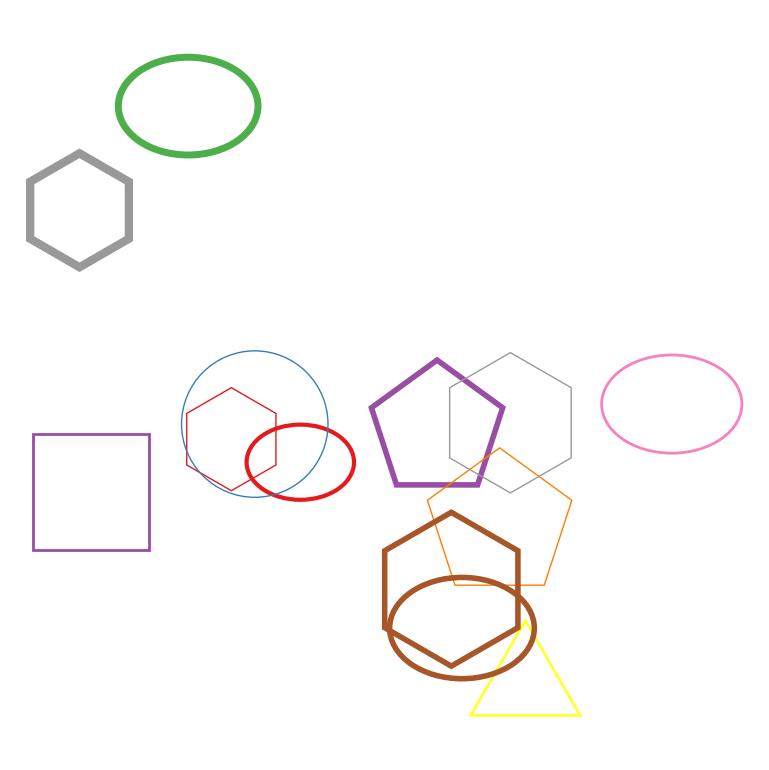[{"shape": "oval", "thickness": 1.5, "radius": 0.35, "center": [0.39, 0.4]}, {"shape": "hexagon", "thickness": 0.5, "radius": 0.33, "center": [0.3, 0.43]}, {"shape": "circle", "thickness": 0.5, "radius": 0.48, "center": [0.331, 0.449]}, {"shape": "oval", "thickness": 2.5, "radius": 0.45, "center": [0.244, 0.862]}, {"shape": "square", "thickness": 1, "radius": 0.38, "center": [0.118, 0.36]}, {"shape": "pentagon", "thickness": 2, "radius": 0.45, "center": [0.568, 0.443]}, {"shape": "pentagon", "thickness": 0.5, "radius": 0.49, "center": [0.649, 0.32]}, {"shape": "triangle", "thickness": 1, "radius": 0.41, "center": [0.682, 0.112]}, {"shape": "hexagon", "thickness": 2, "radius": 0.5, "center": [0.586, 0.235]}, {"shape": "oval", "thickness": 2, "radius": 0.47, "center": [0.6, 0.184]}, {"shape": "oval", "thickness": 1, "radius": 0.46, "center": [0.872, 0.475]}, {"shape": "hexagon", "thickness": 3, "radius": 0.37, "center": [0.103, 0.727]}, {"shape": "hexagon", "thickness": 0.5, "radius": 0.46, "center": [0.663, 0.451]}]